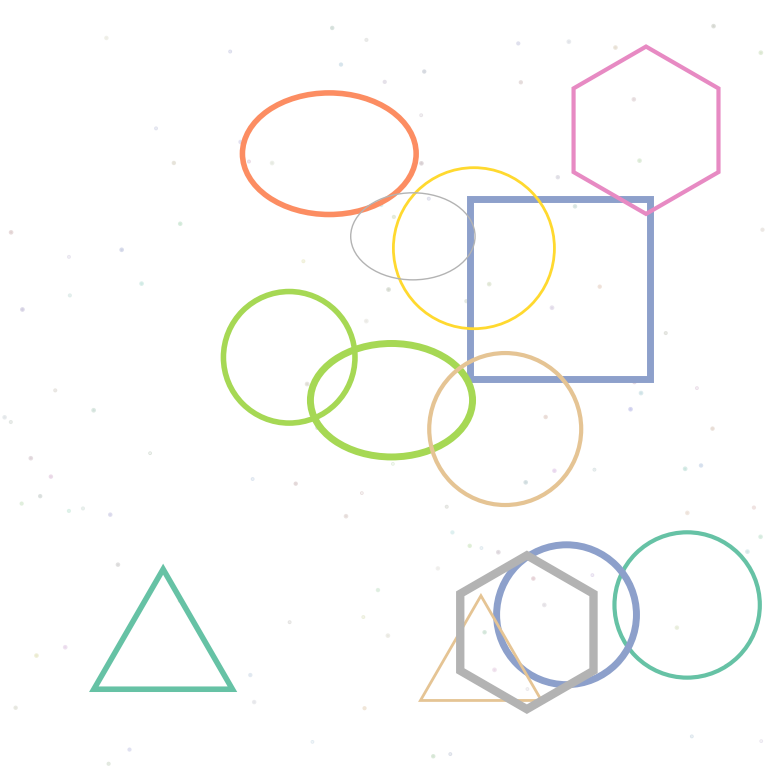[{"shape": "triangle", "thickness": 2, "radius": 0.52, "center": [0.212, 0.157]}, {"shape": "circle", "thickness": 1.5, "radius": 0.47, "center": [0.892, 0.214]}, {"shape": "oval", "thickness": 2, "radius": 0.56, "center": [0.428, 0.8]}, {"shape": "circle", "thickness": 2.5, "radius": 0.45, "center": [0.736, 0.202]}, {"shape": "square", "thickness": 2.5, "radius": 0.58, "center": [0.727, 0.624]}, {"shape": "hexagon", "thickness": 1.5, "radius": 0.54, "center": [0.839, 0.831]}, {"shape": "circle", "thickness": 2, "radius": 0.43, "center": [0.376, 0.536]}, {"shape": "oval", "thickness": 2.5, "radius": 0.53, "center": [0.508, 0.48]}, {"shape": "circle", "thickness": 1, "radius": 0.52, "center": [0.615, 0.678]}, {"shape": "circle", "thickness": 1.5, "radius": 0.49, "center": [0.656, 0.443]}, {"shape": "triangle", "thickness": 1, "radius": 0.45, "center": [0.625, 0.136]}, {"shape": "hexagon", "thickness": 3, "radius": 0.5, "center": [0.684, 0.179]}, {"shape": "oval", "thickness": 0.5, "radius": 0.4, "center": [0.536, 0.693]}]